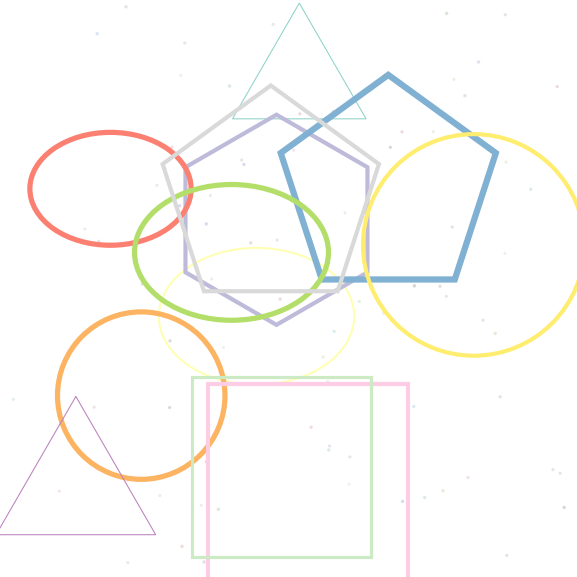[{"shape": "triangle", "thickness": 0.5, "radius": 0.67, "center": [0.518, 0.86]}, {"shape": "oval", "thickness": 1, "radius": 0.85, "center": [0.444, 0.451]}, {"shape": "hexagon", "thickness": 2, "radius": 0.91, "center": [0.479, 0.619]}, {"shape": "oval", "thickness": 2.5, "radius": 0.7, "center": [0.191, 0.672]}, {"shape": "pentagon", "thickness": 3, "radius": 0.98, "center": [0.672, 0.674]}, {"shape": "circle", "thickness": 2.5, "radius": 0.72, "center": [0.245, 0.314]}, {"shape": "oval", "thickness": 2.5, "radius": 0.84, "center": [0.401, 0.562]}, {"shape": "square", "thickness": 2, "radius": 0.86, "center": [0.534, 0.162]}, {"shape": "pentagon", "thickness": 2, "radius": 0.98, "center": [0.469, 0.654]}, {"shape": "triangle", "thickness": 0.5, "radius": 0.8, "center": [0.131, 0.153]}, {"shape": "square", "thickness": 1.5, "radius": 0.78, "center": [0.488, 0.19]}, {"shape": "circle", "thickness": 2, "radius": 0.96, "center": [0.82, 0.575]}]